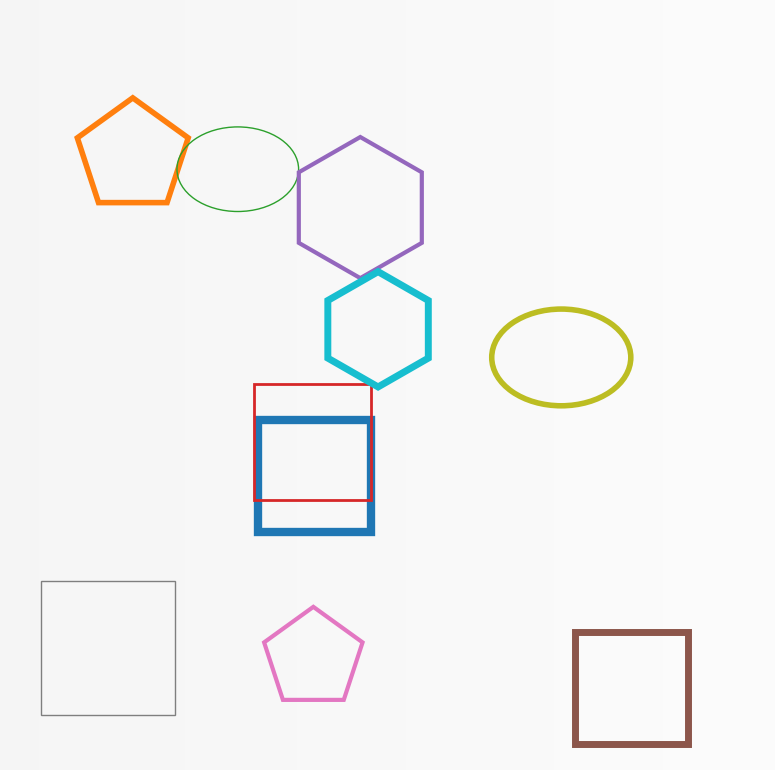[{"shape": "square", "thickness": 3, "radius": 0.36, "center": [0.406, 0.382]}, {"shape": "pentagon", "thickness": 2, "radius": 0.38, "center": [0.171, 0.798]}, {"shape": "oval", "thickness": 0.5, "radius": 0.39, "center": [0.307, 0.78]}, {"shape": "square", "thickness": 1, "radius": 0.38, "center": [0.403, 0.426]}, {"shape": "hexagon", "thickness": 1.5, "radius": 0.46, "center": [0.465, 0.73]}, {"shape": "square", "thickness": 2.5, "radius": 0.36, "center": [0.815, 0.107]}, {"shape": "pentagon", "thickness": 1.5, "radius": 0.33, "center": [0.404, 0.145]}, {"shape": "square", "thickness": 0.5, "radius": 0.43, "center": [0.139, 0.158]}, {"shape": "oval", "thickness": 2, "radius": 0.45, "center": [0.724, 0.536]}, {"shape": "hexagon", "thickness": 2.5, "radius": 0.37, "center": [0.488, 0.572]}]